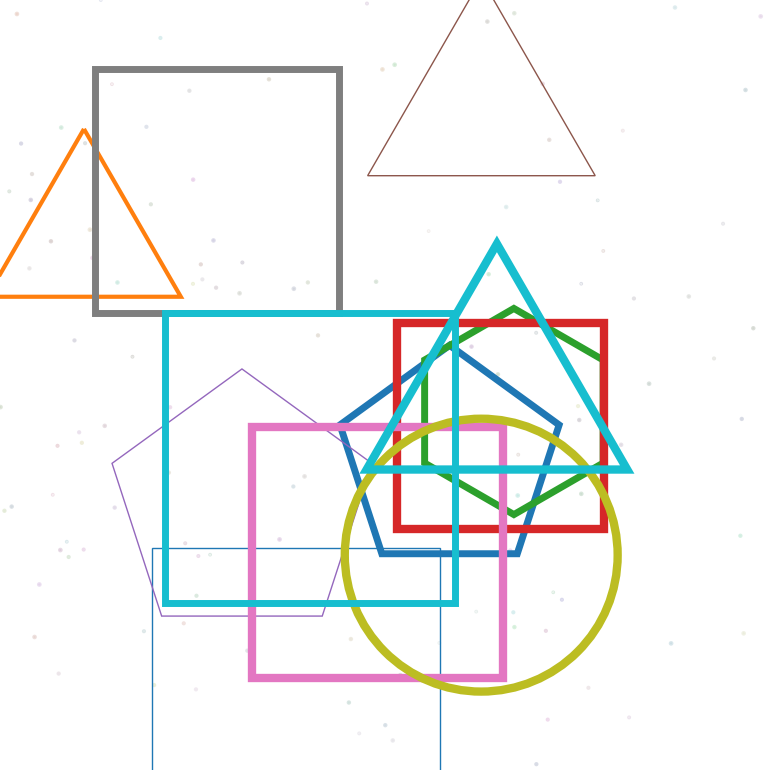[{"shape": "square", "thickness": 0.5, "radius": 0.94, "center": [0.385, 0.101]}, {"shape": "pentagon", "thickness": 2.5, "radius": 0.75, "center": [0.584, 0.402]}, {"shape": "triangle", "thickness": 1.5, "radius": 0.73, "center": [0.109, 0.687]}, {"shape": "hexagon", "thickness": 2.5, "radius": 0.67, "center": [0.667, 0.466]}, {"shape": "square", "thickness": 3, "radius": 0.67, "center": [0.65, 0.447]}, {"shape": "pentagon", "thickness": 0.5, "radius": 0.89, "center": [0.314, 0.343]}, {"shape": "triangle", "thickness": 0.5, "radius": 0.85, "center": [0.625, 0.857]}, {"shape": "square", "thickness": 3, "radius": 0.81, "center": [0.491, 0.282]}, {"shape": "square", "thickness": 2.5, "radius": 0.79, "center": [0.282, 0.752]}, {"shape": "circle", "thickness": 3, "radius": 0.89, "center": [0.625, 0.279]}, {"shape": "square", "thickness": 2.5, "radius": 0.94, "center": [0.402, 0.405]}, {"shape": "triangle", "thickness": 3, "radius": 0.98, "center": [0.645, 0.488]}]